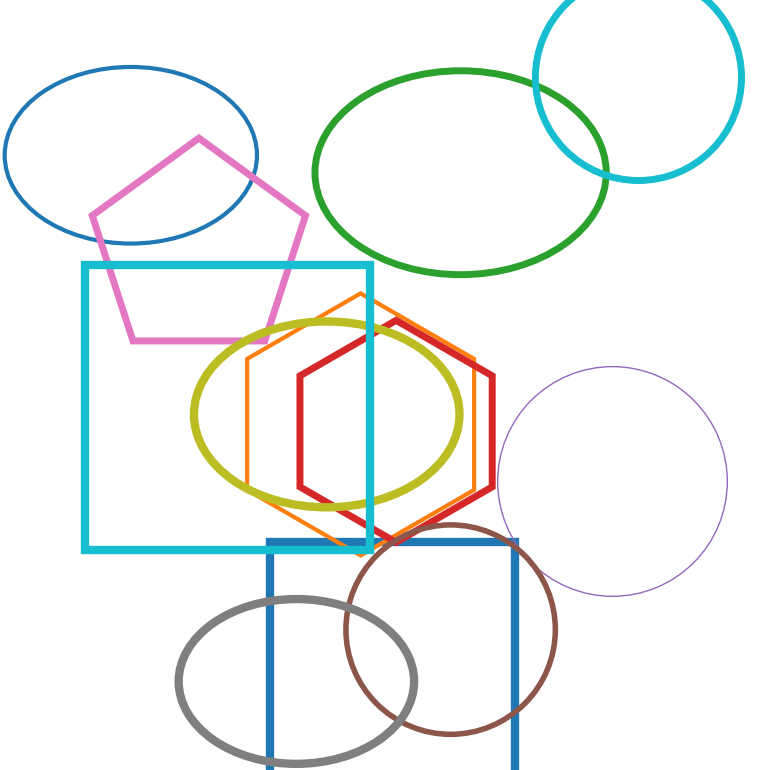[{"shape": "oval", "thickness": 1.5, "radius": 0.82, "center": [0.17, 0.798]}, {"shape": "square", "thickness": 3, "radius": 0.8, "center": [0.51, 0.137]}, {"shape": "hexagon", "thickness": 1.5, "radius": 0.85, "center": [0.468, 0.449]}, {"shape": "oval", "thickness": 2.5, "radius": 0.95, "center": [0.598, 0.776]}, {"shape": "hexagon", "thickness": 2.5, "radius": 0.72, "center": [0.514, 0.44]}, {"shape": "circle", "thickness": 0.5, "radius": 0.75, "center": [0.795, 0.375]}, {"shape": "circle", "thickness": 2, "radius": 0.68, "center": [0.585, 0.182]}, {"shape": "pentagon", "thickness": 2.5, "radius": 0.73, "center": [0.258, 0.675]}, {"shape": "oval", "thickness": 3, "radius": 0.76, "center": [0.385, 0.115]}, {"shape": "oval", "thickness": 3, "radius": 0.86, "center": [0.424, 0.462]}, {"shape": "square", "thickness": 3, "radius": 0.93, "center": [0.295, 0.471]}, {"shape": "circle", "thickness": 2.5, "radius": 0.67, "center": [0.829, 0.899]}]